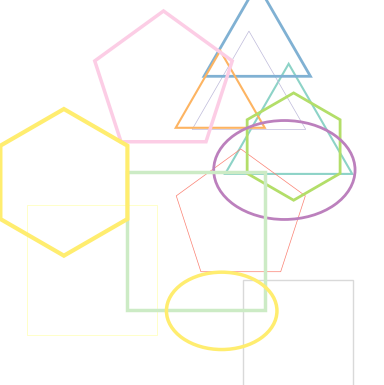[{"shape": "triangle", "thickness": 1.5, "radius": 0.95, "center": [0.75, 0.644]}, {"shape": "square", "thickness": 0.5, "radius": 0.84, "center": [0.239, 0.299]}, {"shape": "triangle", "thickness": 0.5, "radius": 0.85, "center": [0.647, 0.749]}, {"shape": "pentagon", "thickness": 0.5, "radius": 0.88, "center": [0.625, 0.437]}, {"shape": "triangle", "thickness": 2, "radius": 0.8, "center": [0.668, 0.882]}, {"shape": "triangle", "thickness": 1.5, "radius": 0.67, "center": [0.572, 0.735]}, {"shape": "hexagon", "thickness": 2, "radius": 0.7, "center": [0.763, 0.619]}, {"shape": "pentagon", "thickness": 2.5, "radius": 0.94, "center": [0.425, 0.784]}, {"shape": "square", "thickness": 1, "radius": 0.71, "center": [0.773, 0.13]}, {"shape": "oval", "thickness": 2, "radius": 0.92, "center": [0.739, 0.558]}, {"shape": "square", "thickness": 2.5, "radius": 0.9, "center": [0.509, 0.374]}, {"shape": "hexagon", "thickness": 3, "radius": 0.95, "center": [0.166, 0.526]}, {"shape": "oval", "thickness": 2.5, "radius": 0.72, "center": [0.576, 0.193]}]